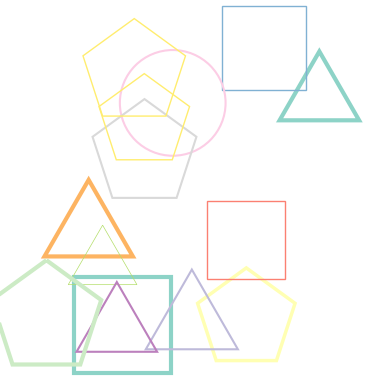[{"shape": "square", "thickness": 3, "radius": 0.63, "center": [0.318, 0.156]}, {"shape": "triangle", "thickness": 3, "radius": 0.6, "center": [0.829, 0.747]}, {"shape": "pentagon", "thickness": 2.5, "radius": 0.67, "center": [0.64, 0.171]}, {"shape": "triangle", "thickness": 1.5, "radius": 0.69, "center": [0.498, 0.162]}, {"shape": "square", "thickness": 1, "radius": 0.5, "center": [0.639, 0.376]}, {"shape": "square", "thickness": 1, "radius": 0.55, "center": [0.686, 0.876]}, {"shape": "triangle", "thickness": 3, "radius": 0.66, "center": [0.23, 0.4]}, {"shape": "triangle", "thickness": 0.5, "radius": 0.52, "center": [0.267, 0.312]}, {"shape": "circle", "thickness": 1.5, "radius": 0.69, "center": [0.449, 0.733]}, {"shape": "pentagon", "thickness": 1.5, "radius": 0.71, "center": [0.375, 0.601]}, {"shape": "triangle", "thickness": 1.5, "radius": 0.6, "center": [0.303, 0.147]}, {"shape": "pentagon", "thickness": 3, "radius": 0.75, "center": [0.121, 0.174]}, {"shape": "pentagon", "thickness": 1, "radius": 0.7, "center": [0.349, 0.812]}, {"shape": "pentagon", "thickness": 1, "radius": 0.62, "center": [0.375, 0.685]}]